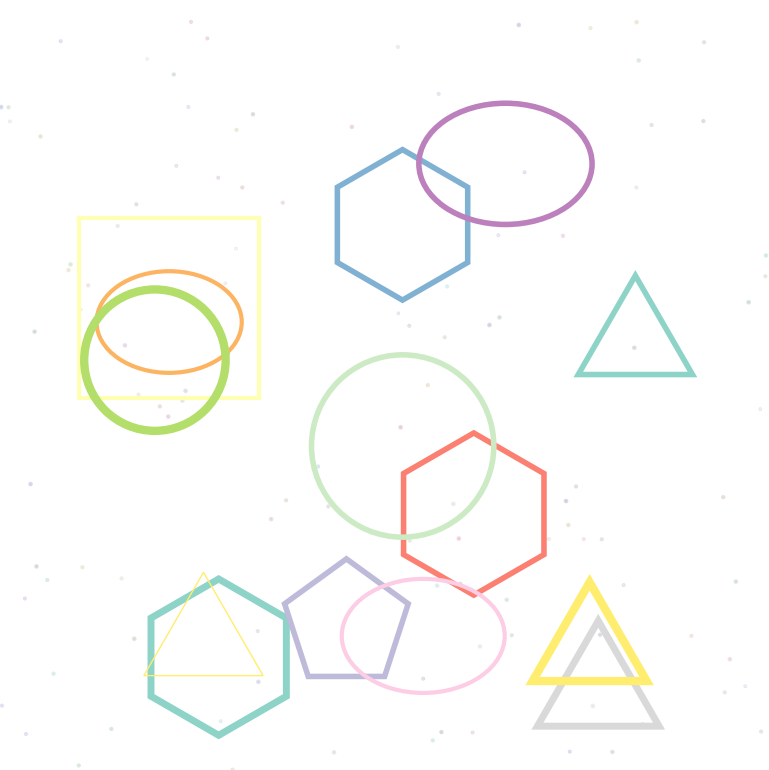[{"shape": "triangle", "thickness": 2, "radius": 0.43, "center": [0.825, 0.556]}, {"shape": "hexagon", "thickness": 2.5, "radius": 0.51, "center": [0.284, 0.147]}, {"shape": "square", "thickness": 1.5, "radius": 0.59, "center": [0.22, 0.6]}, {"shape": "pentagon", "thickness": 2, "radius": 0.42, "center": [0.45, 0.19]}, {"shape": "hexagon", "thickness": 2, "radius": 0.53, "center": [0.615, 0.332]}, {"shape": "hexagon", "thickness": 2, "radius": 0.49, "center": [0.523, 0.708]}, {"shape": "oval", "thickness": 1.5, "radius": 0.47, "center": [0.22, 0.582]}, {"shape": "circle", "thickness": 3, "radius": 0.46, "center": [0.201, 0.532]}, {"shape": "oval", "thickness": 1.5, "radius": 0.53, "center": [0.55, 0.174]}, {"shape": "triangle", "thickness": 2.5, "radius": 0.46, "center": [0.777, 0.103]}, {"shape": "oval", "thickness": 2, "radius": 0.56, "center": [0.656, 0.787]}, {"shape": "circle", "thickness": 2, "radius": 0.59, "center": [0.523, 0.421]}, {"shape": "triangle", "thickness": 3, "radius": 0.43, "center": [0.766, 0.158]}, {"shape": "triangle", "thickness": 0.5, "radius": 0.45, "center": [0.264, 0.167]}]